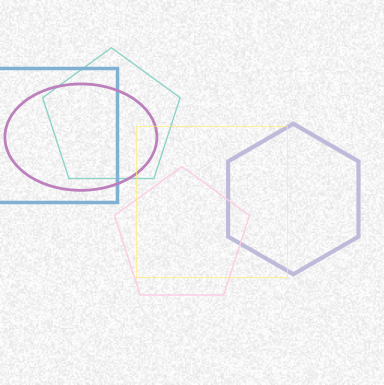[{"shape": "pentagon", "thickness": 1, "radius": 0.94, "center": [0.289, 0.688]}, {"shape": "hexagon", "thickness": 3, "radius": 0.98, "center": [0.762, 0.483]}, {"shape": "square", "thickness": 2.5, "radius": 0.87, "center": [0.13, 0.649]}, {"shape": "pentagon", "thickness": 1, "radius": 0.92, "center": [0.473, 0.383]}, {"shape": "oval", "thickness": 2, "radius": 0.99, "center": [0.21, 0.644]}, {"shape": "square", "thickness": 0.5, "radius": 0.98, "center": [0.548, 0.477]}]